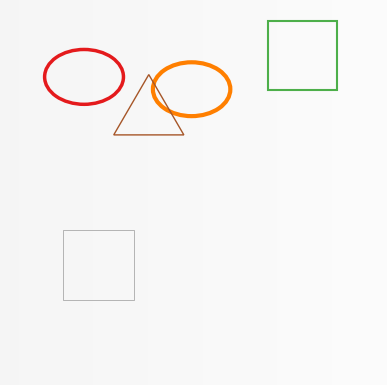[{"shape": "oval", "thickness": 2.5, "radius": 0.51, "center": [0.217, 0.8]}, {"shape": "square", "thickness": 1.5, "radius": 0.44, "center": [0.781, 0.855]}, {"shape": "oval", "thickness": 3, "radius": 0.5, "center": [0.494, 0.768]}, {"shape": "triangle", "thickness": 1, "radius": 0.52, "center": [0.384, 0.702]}, {"shape": "square", "thickness": 0.5, "radius": 0.46, "center": [0.255, 0.312]}]